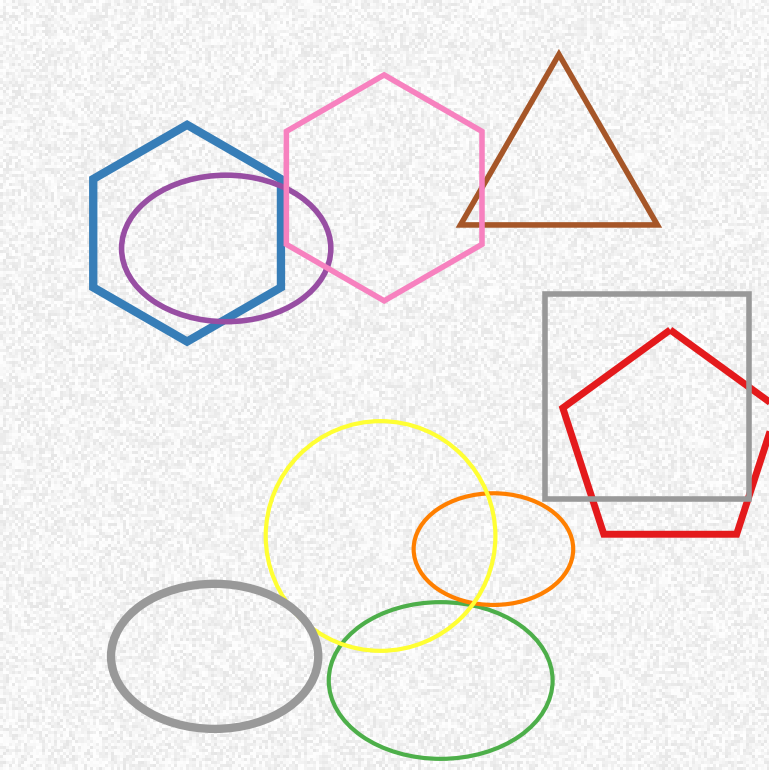[{"shape": "pentagon", "thickness": 2.5, "radius": 0.73, "center": [0.87, 0.425]}, {"shape": "hexagon", "thickness": 3, "radius": 0.7, "center": [0.243, 0.697]}, {"shape": "oval", "thickness": 1.5, "radius": 0.73, "center": [0.572, 0.116]}, {"shape": "oval", "thickness": 2, "radius": 0.68, "center": [0.294, 0.677]}, {"shape": "oval", "thickness": 1.5, "radius": 0.52, "center": [0.641, 0.287]}, {"shape": "circle", "thickness": 1.5, "radius": 0.75, "center": [0.494, 0.304]}, {"shape": "triangle", "thickness": 2, "radius": 0.74, "center": [0.726, 0.782]}, {"shape": "hexagon", "thickness": 2, "radius": 0.73, "center": [0.499, 0.756]}, {"shape": "oval", "thickness": 3, "radius": 0.67, "center": [0.279, 0.148]}, {"shape": "square", "thickness": 2, "radius": 0.66, "center": [0.84, 0.485]}]